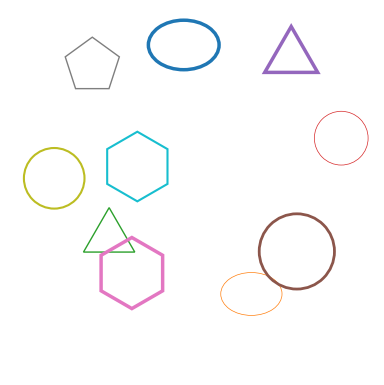[{"shape": "oval", "thickness": 2.5, "radius": 0.46, "center": [0.477, 0.883]}, {"shape": "oval", "thickness": 0.5, "radius": 0.4, "center": [0.653, 0.236]}, {"shape": "triangle", "thickness": 1, "radius": 0.38, "center": [0.283, 0.384]}, {"shape": "circle", "thickness": 0.5, "radius": 0.35, "center": [0.886, 0.641]}, {"shape": "triangle", "thickness": 2.5, "radius": 0.4, "center": [0.756, 0.852]}, {"shape": "circle", "thickness": 2, "radius": 0.49, "center": [0.771, 0.347]}, {"shape": "hexagon", "thickness": 2.5, "radius": 0.46, "center": [0.343, 0.291]}, {"shape": "pentagon", "thickness": 1, "radius": 0.37, "center": [0.24, 0.83]}, {"shape": "circle", "thickness": 1.5, "radius": 0.39, "center": [0.141, 0.537]}, {"shape": "hexagon", "thickness": 1.5, "radius": 0.45, "center": [0.357, 0.567]}]